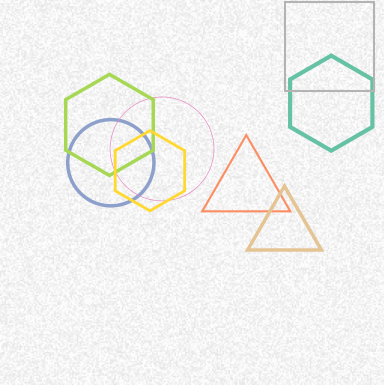[{"shape": "hexagon", "thickness": 3, "radius": 0.62, "center": [0.86, 0.732]}, {"shape": "triangle", "thickness": 1.5, "radius": 0.66, "center": [0.64, 0.517]}, {"shape": "circle", "thickness": 2.5, "radius": 0.56, "center": [0.288, 0.577]}, {"shape": "circle", "thickness": 0.5, "radius": 0.67, "center": [0.421, 0.613]}, {"shape": "hexagon", "thickness": 2.5, "radius": 0.66, "center": [0.284, 0.676]}, {"shape": "hexagon", "thickness": 2, "radius": 0.52, "center": [0.389, 0.557]}, {"shape": "triangle", "thickness": 2.5, "radius": 0.55, "center": [0.739, 0.406]}, {"shape": "square", "thickness": 1.5, "radius": 0.58, "center": [0.856, 0.88]}]